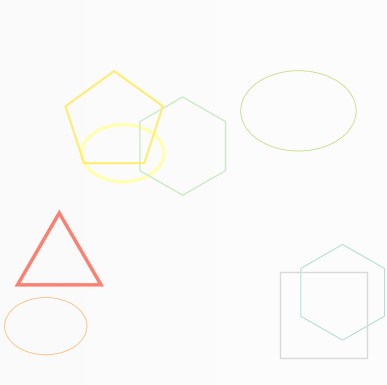[{"shape": "hexagon", "thickness": 0.5, "radius": 0.62, "center": [0.884, 0.241]}, {"shape": "oval", "thickness": 2.5, "radius": 0.53, "center": [0.317, 0.602]}, {"shape": "triangle", "thickness": 2.5, "radius": 0.62, "center": [0.153, 0.322]}, {"shape": "oval", "thickness": 0.5, "radius": 0.53, "center": [0.118, 0.153]}, {"shape": "oval", "thickness": 0.5, "radius": 0.75, "center": [0.77, 0.712]}, {"shape": "square", "thickness": 1, "radius": 0.56, "center": [0.835, 0.182]}, {"shape": "hexagon", "thickness": 1, "radius": 0.64, "center": [0.471, 0.62]}, {"shape": "pentagon", "thickness": 1.5, "radius": 0.66, "center": [0.295, 0.683]}]